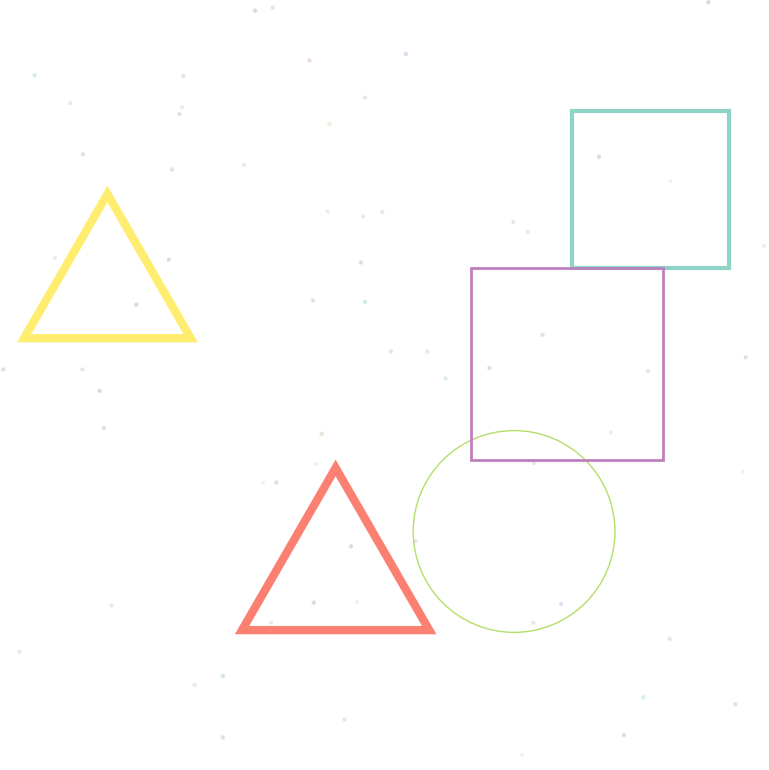[{"shape": "square", "thickness": 1.5, "radius": 0.51, "center": [0.845, 0.754]}, {"shape": "triangle", "thickness": 3, "radius": 0.7, "center": [0.436, 0.252]}, {"shape": "circle", "thickness": 0.5, "radius": 0.66, "center": [0.668, 0.31]}, {"shape": "square", "thickness": 1, "radius": 0.62, "center": [0.737, 0.528]}, {"shape": "triangle", "thickness": 3, "radius": 0.62, "center": [0.14, 0.623]}]